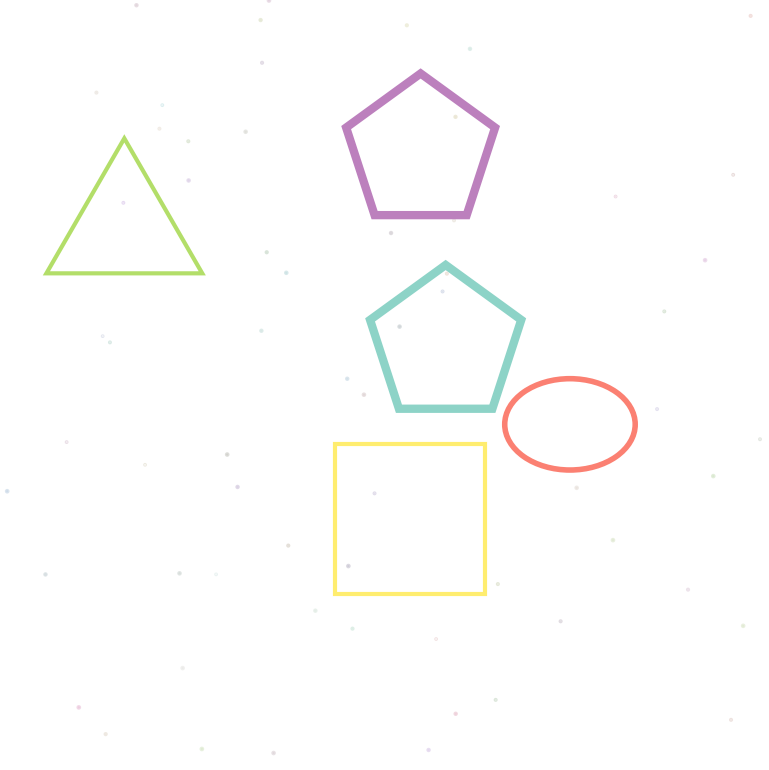[{"shape": "pentagon", "thickness": 3, "radius": 0.52, "center": [0.579, 0.553]}, {"shape": "oval", "thickness": 2, "radius": 0.42, "center": [0.74, 0.449]}, {"shape": "triangle", "thickness": 1.5, "radius": 0.58, "center": [0.161, 0.703]}, {"shape": "pentagon", "thickness": 3, "radius": 0.51, "center": [0.546, 0.803]}, {"shape": "square", "thickness": 1.5, "radius": 0.49, "center": [0.533, 0.325]}]